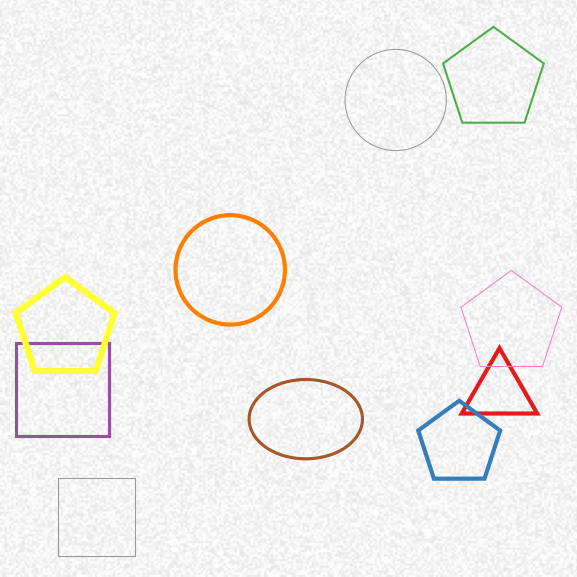[{"shape": "triangle", "thickness": 2, "radius": 0.38, "center": [0.865, 0.321]}, {"shape": "pentagon", "thickness": 2, "radius": 0.37, "center": [0.795, 0.231]}, {"shape": "pentagon", "thickness": 1, "radius": 0.46, "center": [0.854, 0.861]}, {"shape": "square", "thickness": 1.5, "radius": 0.41, "center": [0.108, 0.324]}, {"shape": "circle", "thickness": 2, "radius": 0.47, "center": [0.399, 0.532]}, {"shape": "pentagon", "thickness": 3, "radius": 0.45, "center": [0.113, 0.429]}, {"shape": "oval", "thickness": 1.5, "radius": 0.49, "center": [0.53, 0.273]}, {"shape": "pentagon", "thickness": 0.5, "radius": 0.46, "center": [0.885, 0.439]}, {"shape": "circle", "thickness": 0.5, "radius": 0.44, "center": [0.685, 0.826]}, {"shape": "square", "thickness": 0.5, "radius": 0.34, "center": [0.167, 0.104]}]